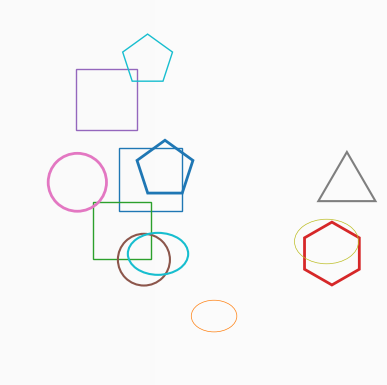[{"shape": "square", "thickness": 1, "radius": 0.41, "center": [0.388, 0.533]}, {"shape": "pentagon", "thickness": 2, "radius": 0.38, "center": [0.426, 0.56]}, {"shape": "oval", "thickness": 0.5, "radius": 0.29, "center": [0.552, 0.179]}, {"shape": "square", "thickness": 1, "radius": 0.37, "center": [0.315, 0.402]}, {"shape": "hexagon", "thickness": 2, "radius": 0.41, "center": [0.857, 0.341]}, {"shape": "square", "thickness": 1, "radius": 0.39, "center": [0.275, 0.741]}, {"shape": "circle", "thickness": 1.5, "radius": 0.34, "center": [0.371, 0.326]}, {"shape": "circle", "thickness": 2, "radius": 0.38, "center": [0.2, 0.527]}, {"shape": "triangle", "thickness": 1.5, "radius": 0.43, "center": [0.895, 0.52]}, {"shape": "oval", "thickness": 0.5, "radius": 0.41, "center": [0.843, 0.373]}, {"shape": "pentagon", "thickness": 1, "radius": 0.34, "center": [0.381, 0.844]}, {"shape": "oval", "thickness": 1.5, "radius": 0.39, "center": [0.408, 0.341]}]